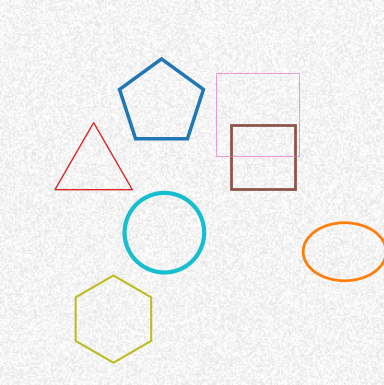[{"shape": "pentagon", "thickness": 2.5, "radius": 0.57, "center": [0.419, 0.732]}, {"shape": "oval", "thickness": 2, "radius": 0.54, "center": [0.895, 0.346]}, {"shape": "triangle", "thickness": 1, "radius": 0.58, "center": [0.243, 0.565]}, {"shape": "square", "thickness": 2, "radius": 0.41, "center": [0.683, 0.592]}, {"shape": "square", "thickness": 0.5, "radius": 0.54, "center": [0.669, 0.702]}, {"shape": "hexagon", "thickness": 1.5, "radius": 0.57, "center": [0.295, 0.171]}, {"shape": "circle", "thickness": 3, "radius": 0.52, "center": [0.427, 0.396]}]